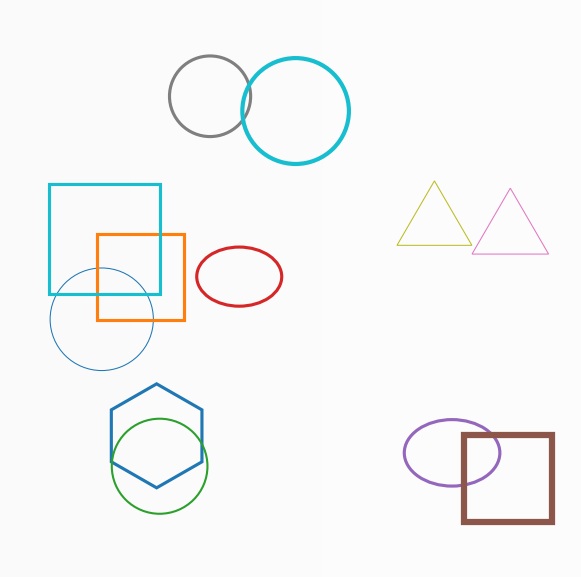[{"shape": "circle", "thickness": 0.5, "radius": 0.44, "center": [0.175, 0.446]}, {"shape": "hexagon", "thickness": 1.5, "radius": 0.45, "center": [0.269, 0.244]}, {"shape": "square", "thickness": 1.5, "radius": 0.37, "center": [0.241, 0.519]}, {"shape": "circle", "thickness": 1, "radius": 0.41, "center": [0.275, 0.192]}, {"shape": "oval", "thickness": 1.5, "radius": 0.37, "center": [0.412, 0.52]}, {"shape": "oval", "thickness": 1.5, "radius": 0.41, "center": [0.778, 0.215]}, {"shape": "square", "thickness": 3, "radius": 0.38, "center": [0.874, 0.17]}, {"shape": "triangle", "thickness": 0.5, "radius": 0.38, "center": [0.878, 0.597]}, {"shape": "circle", "thickness": 1.5, "radius": 0.35, "center": [0.361, 0.832]}, {"shape": "triangle", "thickness": 0.5, "radius": 0.37, "center": [0.747, 0.612]}, {"shape": "circle", "thickness": 2, "radius": 0.46, "center": [0.509, 0.807]}, {"shape": "square", "thickness": 1.5, "radius": 0.48, "center": [0.18, 0.586]}]